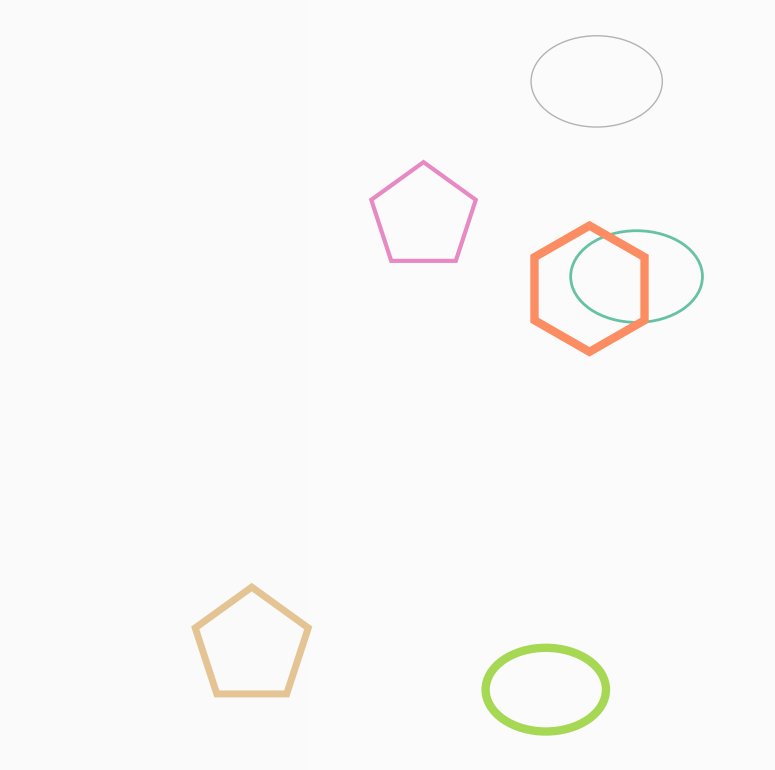[{"shape": "oval", "thickness": 1, "radius": 0.43, "center": [0.821, 0.641]}, {"shape": "hexagon", "thickness": 3, "radius": 0.41, "center": [0.761, 0.625]}, {"shape": "pentagon", "thickness": 1.5, "radius": 0.35, "center": [0.546, 0.719]}, {"shape": "oval", "thickness": 3, "radius": 0.39, "center": [0.704, 0.104]}, {"shape": "pentagon", "thickness": 2.5, "radius": 0.38, "center": [0.325, 0.161]}, {"shape": "oval", "thickness": 0.5, "radius": 0.42, "center": [0.77, 0.894]}]